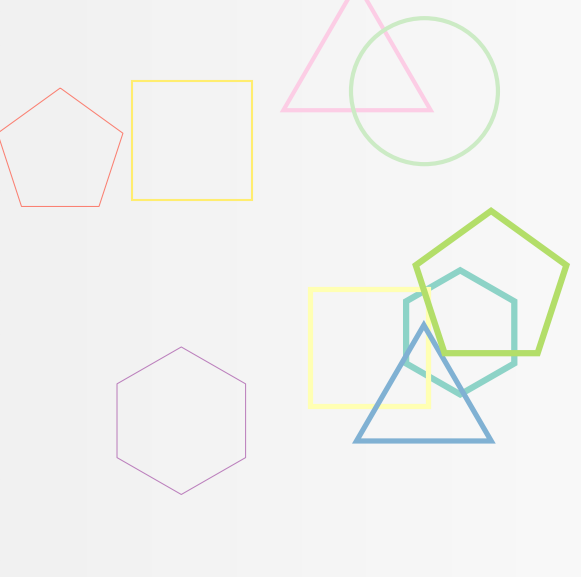[{"shape": "hexagon", "thickness": 3, "radius": 0.54, "center": [0.792, 0.424]}, {"shape": "square", "thickness": 2.5, "radius": 0.51, "center": [0.634, 0.397]}, {"shape": "pentagon", "thickness": 0.5, "radius": 0.57, "center": [0.104, 0.733]}, {"shape": "triangle", "thickness": 2.5, "radius": 0.67, "center": [0.729, 0.302]}, {"shape": "pentagon", "thickness": 3, "radius": 0.68, "center": [0.845, 0.498]}, {"shape": "triangle", "thickness": 2, "radius": 0.73, "center": [0.614, 0.881]}, {"shape": "hexagon", "thickness": 0.5, "radius": 0.64, "center": [0.312, 0.271]}, {"shape": "circle", "thickness": 2, "radius": 0.63, "center": [0.73, 0.841]}, {"shape": "square", "thickness": 1, "radius": 0.51, "center": [0.33, 0.755]}]